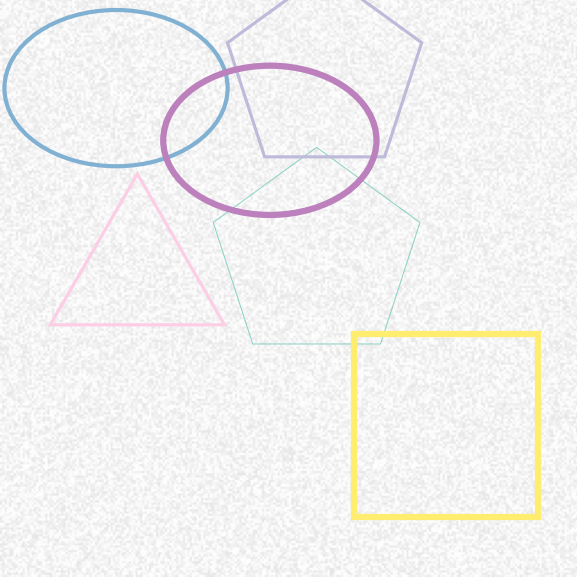[{"shape": "pentagon", "thickness": 0.5, "radius": 0.94, "center": [0.548, 0.556]}, {"shape": "pentagon", "thickness": 1.5, "radius": 0.88, "center": [0.562, 0.871]}, {"shape": "oval", "thickness": 2, "radius": 0.97, "center": [0.201, 0.847]}, {"shape": "triangle", "thickness": 1.5, "radius": 0.87, "center": [0.238, 0.524]}, {"shape": "oval", "thickness": 3, "radius": 0.92, "center": [0.467, 0.756]}, {"shape": "square", "thickness": 3, "radius": 0.8, "center": [0.772, 0.262]}]